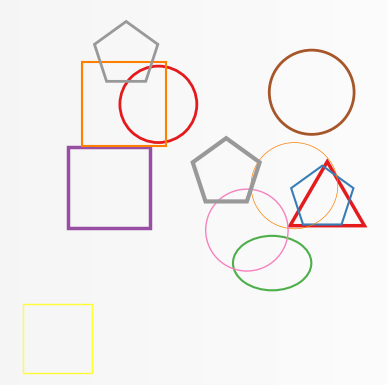[{"shape": "triangle", "thickness": 2.5, "radius": 0.55, "center": [0.844, 0.469]}, {"shape": "circle", "thickness": 2, "radius": 0.5, "center": [0.409, 0.729]}, {"shape": "pentagon", "thickness": 1.5, "radius": 0.42, "center": [0.832, 0.485]}, {"shape": "oval", "thickness": 1.5, "radius": 0.51, "center": [0.702, 0.317]}, {"shape": "square", "thickness": 2.5, "radius": 0.52, "center": [0.281, 0.512]}, {"shape": "square", "thickness": 1.5, "radius": 0.55, "center": [0.32, 0.731]}, {"shape": "circle", "thickness": 0.5, "radius": 0.56, "center": [0.76, 0.518]}, {"shape": "square", "thickness": 1, "radius": 0.45, "center": [0.148, 0.122]}, {"shape": "circle", "thickness": 2, "radius": 0.55, "center": [0.804, 0.76]}, {"shape": "circle", "thickness": 1, "radius": 0.53, "center": [0.637, 0.402]}, {"shape": "pentagon", "thickness": 3, "radius": 0.45, "center": [0.584, 0.55]}, {"shape": "pentagon", "thickness": 2, "radius": 0.43, "center": [0.326, 0.858]}]